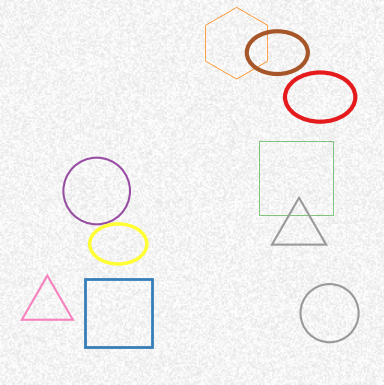[{"shape": "oval", "thickness": 3, "radius": 0.46, "center": [0.832, 0.748]}, {"shape": "square", "thickness": 2, "radius": 0.44, "center": [0.308, 0.187]}, {"shape": "square", "thickness": 0.5, "radius": 0.48, "center": [0.77, 0.537]}, {"shape": "circle", "thickness": 1.5, "radius": 0.43, "center": [0.251, 0.504]}, {"shape": "hexagon", "thickness": 0.5, "radius": 0.47, "center": [0.615, 0.888]}, {"shape": "oval", "thickness": 2.5, "radius": 0.37, "center": [0.307, 0.366]}, {"shape": "oval", "thickness": 3, "radius": 0.4, "center": [0.72, 0.863]}, {"shape": "triangle", "thickness": 1.5, "radius": 0.38, "center": [0.123, 0.208]}, {"shape": "circle", "thickness": 1.5, "radius": 0.38, "center": [0.856, 0.187]}, {"shape": "triangle", "thickness": 1.5, "radius": 0.41, "center": [0.777, 0.405]}]